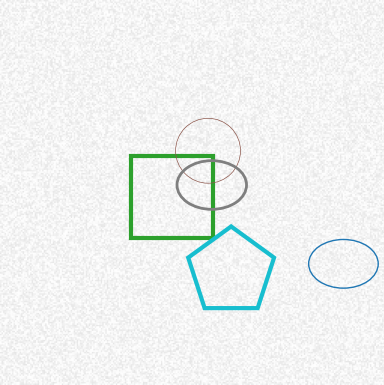[{"shape": "oval", "thickness": 1, "radius": 0.45, "center": [0.892, 0.315]}, {"shape": "square", "thickness": 3, "radius": 0.53, "center": [0.446, 0.487]}, {"shape": "circle", "thickness": 0.5, "radius": 0.42, "center": [0.54, 0.608]}, {"shape": "oval", "thickness": 2, "radius": 0.45, "center": [0.55, 0.519]}, {"shape": "pentagon", "thickness": 3, "radius": 0.59, "center": [0.6, 0.295]}]